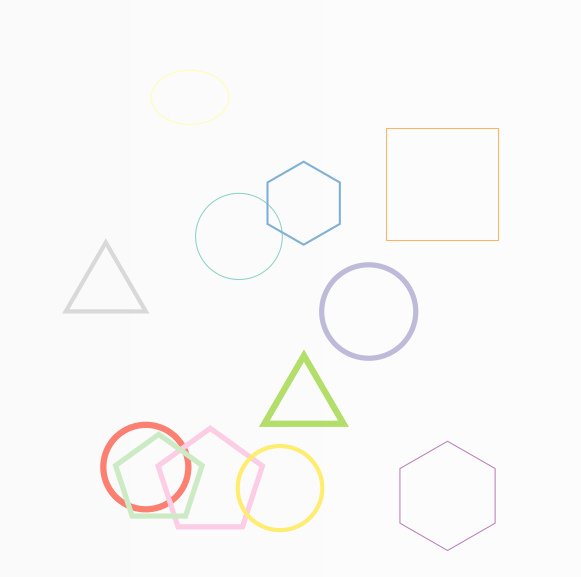[{"shape": "circle", "thickness": 0.5, "radius": 0.37, "center": [0.411, 0.59]}, {"shape": "oval", "thickness": 0.5, "radius": 0.33, "center": [0.327, 0.831]}, {"shape": "circle", "thickness": 2.5, "radius": 0.4, "center": [0.634, 0.46]}, {"shape": "circle", "thickness": 3, "radius": 0.37, "center": [0.251, 0.19]}, {"shape": "hexagon", "thickness": 1, "radius": 0.36, "center": [0.522, 0.647]}, {"shape": "square", "thickness": 0.5, "radius": 0.48, "center": [0.761, 0.68]}, {"shape": "triangle", "thickness": 3, "radius": 0.39, "center": [0.523, 0.305]}, {"shape": "pentagon", "thickness": 2.5, "radius": 0.47, "center": [0.362, 0.163]}, {"shape": "triangle", "thickness": 2, "radius": 0.4, "center": [0.182, 0.5]}, {"shape": "hexagon", "thickness": 0.5, "radius": 0.47, "center": [0.77, 0.14]}, {"shape": "pentagon", "thickness": 2.5, "radius": 0.39, "center": [0.273, 0.169]}, {"shape": "circle", "thickness": 2, "radius": 0.36, "center": [0.482, 0.154]}]